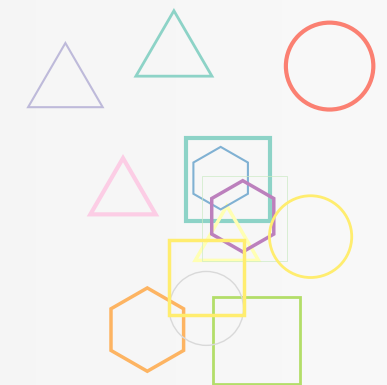[{"shape": "triangle", "thickness": 2, "radius": 0.57, "center": [0.449, 0.859]}, {"shape": "square", "thickness": 3, "radius": 0.54, "center": [0.588, 0.533]}, {"shape": "triangle", "thickness": 2.5, "radius": 0.47, "center": [0.585, 0.371]}, {"shape": "triangle", "thickness": 1.5, "radius": 0.56, "center": [0.169, 0.777]}, {"shape": "circle", "thickness": 3, "radius": 0.56, "center": [0.851, 0.828]}, {"shape": "hexagon", "thickness": 1.5, "radius": 0.41, "center": [0.569, 0.537]}, {"shape": "hexagon", "thickness": 2.5, "radius": 0.54, "center": [0.38, 0.144]}, {"shape": "square", "thickness": 2, "radius": 0.57, "center": [0.662, 0.117]}, {"shape": "triangle", "thickness": 3, "radius": 0.49, "center": [0.317, 0.492]}, {"shape": "circle", "thickness": 1, "radius": 0.48, "center": [0.532, 0.199]}, {"shape": "hexagon", "thickness": 2.5, "radius": 0.46, "center": [0.626, 0.438]}, {"shape": "square", "thickness": 0.5, "radius": 0.55, "center": [0.632, 0.433]}, {"shape": "circle", "thickness": 2, "radius": 0.53, "center": [0.802, 0.385]}, {"shape": "square", "thickness": 2.5, "radius": 0.48, "center": [0.533, 0.28]}]